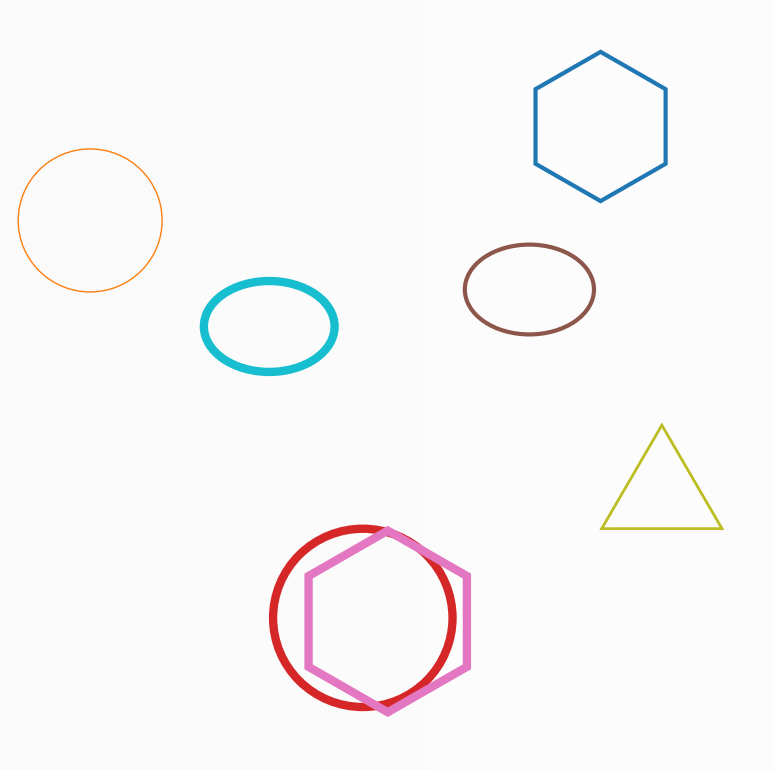[{"shape": "hexagon", "thickness": 1.5, "radius": 0.48, "center": [0.775, 0.836]}, {"shape": "circle", "thickness": 0.5, "radius": 0.46, "center": [0.116, 0.714]}, {"shape": "circle", "thickness": 3, "radius": 0.58, "center": [0.468, 0.198]}, {"shape": "oval", "thickness": 1.5, "radius": 0.42, "center": [0.683, 0.624]}, {"shape": "hexagon", "thickness": 3, "radius": 0.59, "center": [0.5, 0.193]}, {"shape": "triangle", "thickness": 1, "radius": 0.45, "center": [0.854, 0.358]}, {"shape": "oval", "thickness": 3, "radius": 0.42, "center": [0.347, 0.576]}]